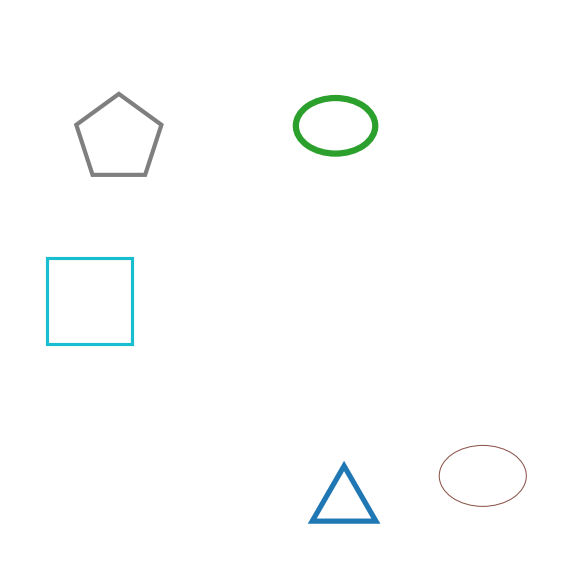[{"shape": "triangle", "thickness": 2.5, "radius": 0.32, "center": [0.596, 0.129]}, {"shape": "oval", "thickness": 3, "radius": 0.34, "center": [0.581, 0.781]}, {"shape": "oval", "thickness": 0.5, "radius": 0.38, "center": [0.836, 0.175]}, {"shape": "pentagon", "thickness": 2, "radius": 0.39, "center": [0.206, 0.759]}, {"shape": "square", "thickness": 1.5, "radius": 0.37, "center": [0.155, 0.478]}]